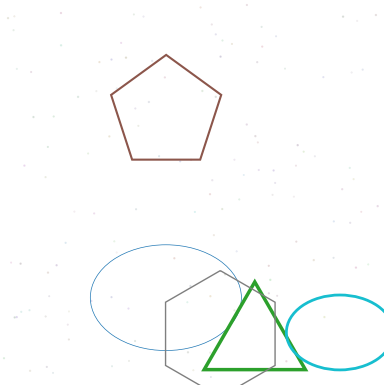[{"shape": "oval", "thickness": 0.5, "radius": 0.98, "center": [0.431, 0.227]}, {"shape": "triangle", "thickness": 2.5, "radius": 0.76, "center": [0.662, 0.116]}, {"shape": "pentagon", "thickness": 1.5, "radius": 0.75, "center": [0.432, 0.707]}, {"shape": "hexagon", "thickness": 1, "radius": 0.82, "center": [0.572, 0.133]}, {"shape": "oval", "thickness": 2, "radius": 0.69, "center": [0.883, 0.136]}]